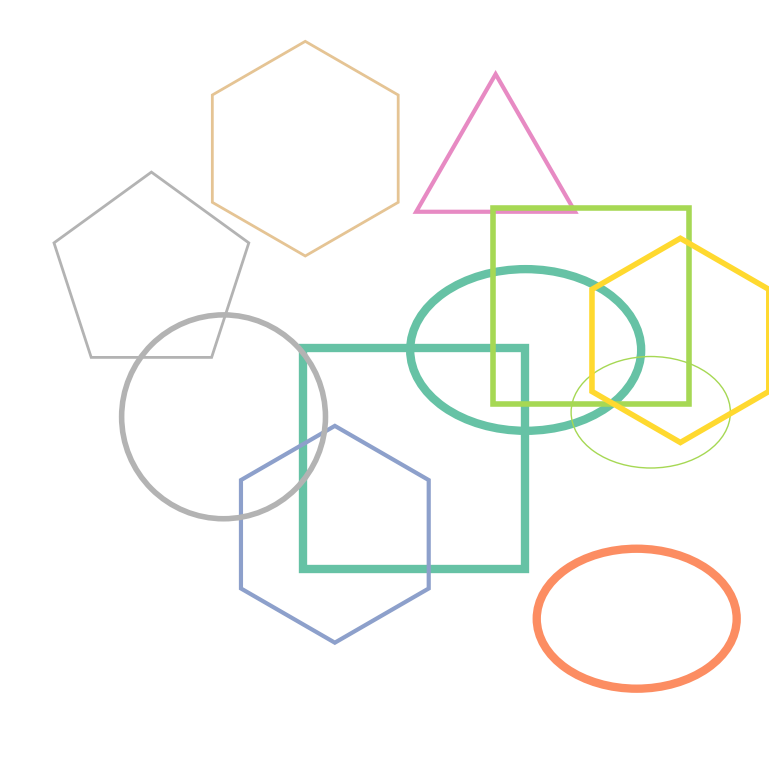[{"shape": "oval", "thickness": 3, "radius": 0.75, "center": [0.683, 0.545]}, {"shape": "square", "thickness": 3, "radius": 0.72, "center": [0.538, 0.404]}, {"shape": "oval", "thickness": 3, "radius": 0.65, "center": [0.827, 0.196]}, {"shape": "hexagon", "thickness": 1.5, "radius": 0.7, "center": [0.435, 0.306]}, {"shape": "triangle", "thickness": 1.5, "radius": 0.6, "center": [0.644, 0.785]}, {"shape": "square", "thickness": 2, "radius": 0.64, "center": [0.767, 0.603]}, {"shape": "oval", "thickness": 0.5, "radius": 0.52, "center": [0.845, 0.465]}, {"shape": "hexagon", "thickness": 2, "radius": 0.66, "center": [0.884, 0.558]}, {"shape": "hexagon", "thickness": 1, "radius": 0.7, "center": [0.396, 0.807]}, {"shape": "pentagon", "thickness": 1, "radius": 0.67, "center": [0.197, 0.643]}, {"shape": "circle", "thickness": 2, "radius": 0.66, "center": [0.29, 0.459]}]